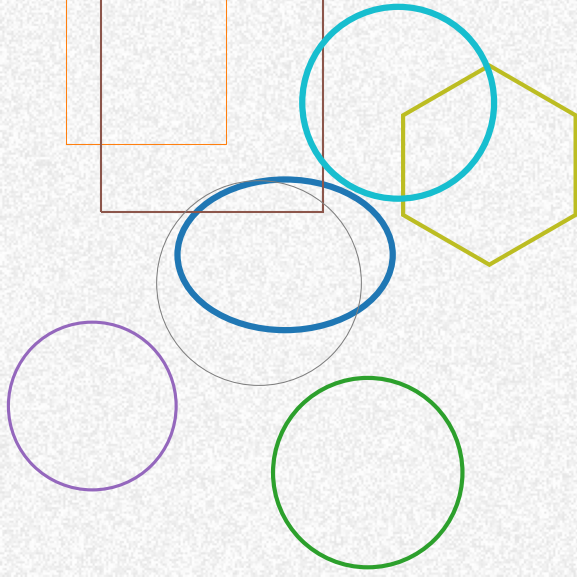[{"shape": "oval", "thickness": 3, "radius": 0.93, "center": [0.494, 0.558]}, {"shape": "square", "thickness": 0.5, "radius": 0.69, "center": [0.253, 0.888]}, {"shape": "circle", "thickness": 2, "radius": 0.82, "center": [0.637, 0.181]}, {"shape": "circle", "thickness": 1.5, "radius": 0.73, "center": [0.16, 0.296]}, {"shape": "square", "thickness": 1, "radius": 0.96, "center": [0.367, 0.824]}, {"shape": "circle", "thickness": 0.5, "radius": 0.89, "center": [0.449, 0.509]}, {"shape": "hexagon", "thickness": 2, "radius": 0.86, "center": [0.847, 0.713]}, {"shape": "circle", "thickness": 3, "radius": 0.83, "center": [0.689, 0.821]}]